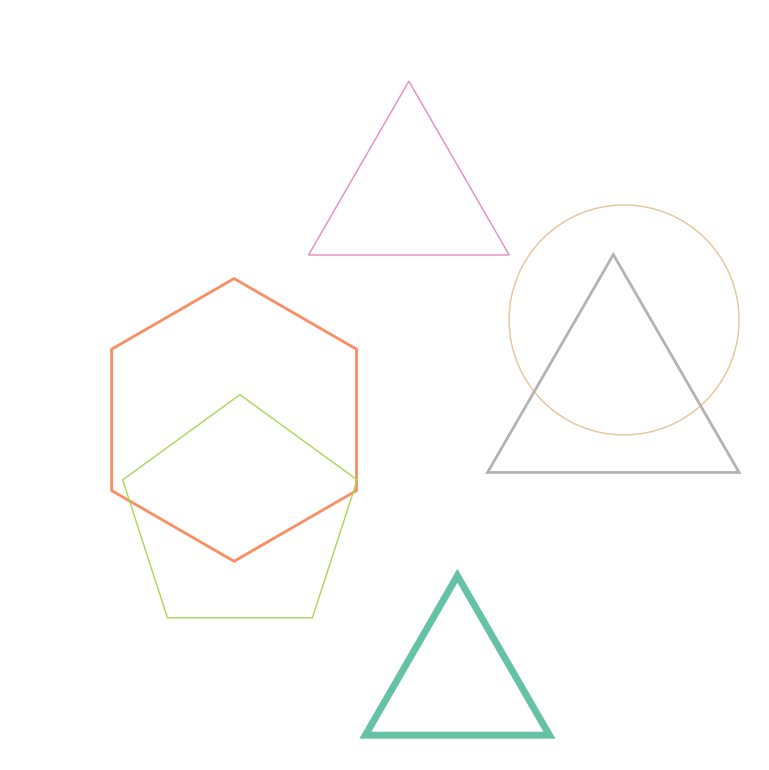[{"shape": "triangle", "thickness": 2.5, "radius": 0.69, "center": [0.594, 0.114]}, {"shape": "hexagon", "thickness": 1, "radius": 0.92, "center": [0.304, 0.455]}, {"shape": "triangle", "thickness": 0.5, "radius": 0.75, "center": [0.531, 0.744]}, {"shape": "pentagon", "thickness": 0.5, "radius": 0.8, "center": [0.312, 0.327]}, {"shape": "circle", "thickness": 0.5, "radius": 0.75, "center": [0.81, 0.584]}, {"shape": "triangle", "thickness": 1, "radius": 0.94, "center": [0.797, 0.481]}]